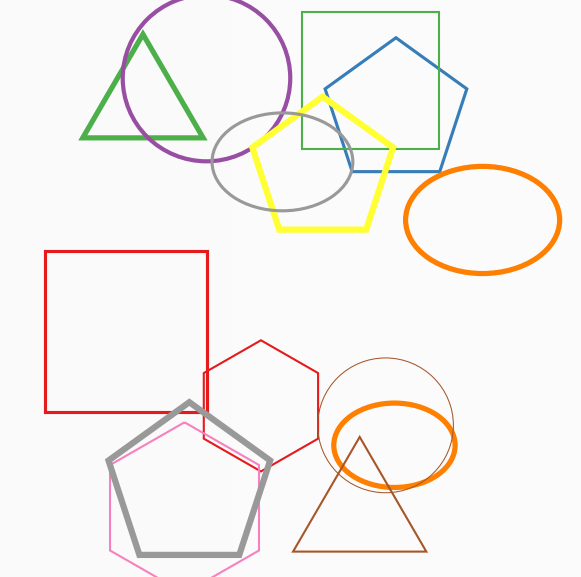[{"shape": "square", "thickness": 1.5, "radius": 0.7, "center": [0.216, 0.425]}, {"shape": "hexagon", "thickness": 1, "radius": 0.57, "center": [0.449, 0.296]}, {"shape": "pentagon", "thickness": 1.5, "radius": 0.64, "center": [0.681, 0.806]}, {"shape": "triangle", "thickness": 2.5, "radius": 0.6, "center": [0.246, 0.82]}, {"shape": "square", "thickness": 1, "radius": 0.59, "center": [0.637, 0.86]}, {"shape": "circle", "thickness": 2, "radius": 0.72, "center": [0.355, 0.864]}, {"shape": "oval", "thickness": 2.5, "radius": 0.52, "center": [0.679, 0.228]}, {"shape": "oval", "thickness": 2.5, "radius": 0.66, "center": [0.83, 0.618]}, {"shape": "pentagon", "thickness": 3, "radius": 0.64, "center": [0.555, 0.704]}, {"shape": "triangle", "thickness": 1, "radius": 0.66, "center": [0.619, 0.11]}, {"shape": "circle", "thickness": 0.5, "radius": 0.58, "center": [0.663, 0.263]}, {"shape": "hexagon", "thickness": 1, "radius": 0.74, "center": [0.317, 0.12]}, {"shape": "pentagon", "thickness": 3, "radius": 0.73, "center": [0.326, 0.157]}, {"shape": "oval", "thickness": 1.5, "radius": 0.61, "center": [0.486, 0.719]}]